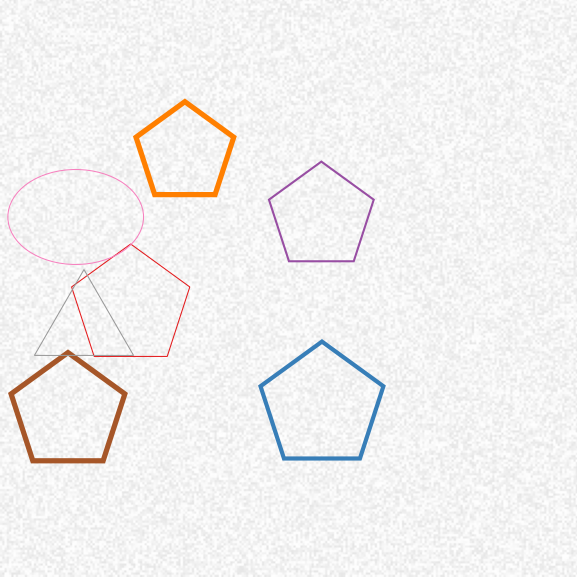[{"shape": "pentagon", "thickness": 0.5, "radius": 0.54, "center": [0.226, 0.469]}, {"shape": "pentagon", "thickness": 2, "radius": 0.56, "center": [0.557, 0.296]}, {"shape": "pentagon", "thickness": 1, "radius": 0.48, "center": [0.556, 0.624]}, {"shape": "pentagon", "thickness": 2.5, "radius": 0.44, "center": [0.32, 0.734]}, {"shape": "pentagon", "thickness": 2.5, "radius": 0.52, "center": [0.118, 0.285]}, {"shape": "oval", "thickness": 0.5, "radius": 0.59, "center": [0.131, 0.623]}, {"shape": "triangle", "thickness": 0.5, "radius": 0.5, "center": [0.145, 0.433]}]